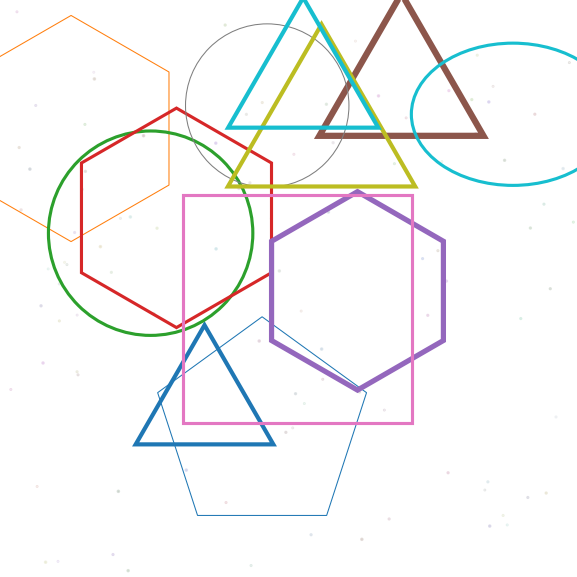[{"shape": "triangle", "thickness": 2, "radius": 0.69, "center": [0.354, 0.298]}, {"shape": "pentagon", "thickness": 0.5, "radius": 0.95, "center": [0.454, 0.26]}, {"shape": "hexagon", "thickness": 0.5, "radius": 0.98, "center": [0.123, 0.777]}, {"shape": "circle", "thickness": 1.5, "radius": 0.88, "center": [0.261, 0.595]}, {"shape": "hexagon", "thickness": 1.5, "radius": 0.95, "center": [0.306, 0.622]}, {"shape": "hexagon", "thickness": 2.5, "radius": 0.86, "center": [0.619, 0.495]}, {"shape": "triangle", "thickness": 3, "radius": 0.82, "center": [0.695, 0.846]}, {"shape": "square", "thickness": 1.5, "radius": 0.99, "center": [0.515, 0.464]}, {"shape": "circle", "thickness": 0.5, "radius": 0.71, "center": [0.463, 0.816]}, {"shape": "triangle", "thickness": 2, "radius": 0.94, "center": [0.557, 0.77]}, {"shape": "triangle", "thickness": 2, "radius": 0.75, "center": [0.525, 0.853]}, {"shape": "oval", "thickness": 1.5, "radius": 0.88, "center": [0.888, 0.801]}]